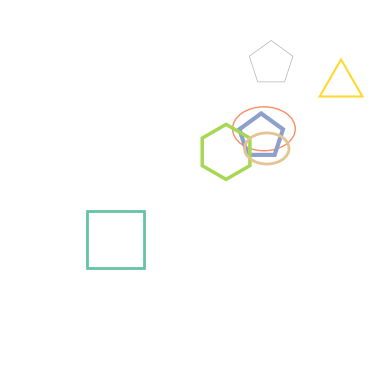[{"shape": "square", "thickness": 2, "radius": 0.37, "center": [0.3, 0.378]}, {"shape": "oval", "thickness": 1, "radius": 0.41, "center": [0.685, 0.665]}, {"shape": "pentagon", "thickness": 3, "radius": 0.3, "center": [0.678, 0.646]}, {"shape": "hexagon", "thickness": 2.5, "radius": 0.36, "center": [0.587, 0.606]}, {"shape": "triangle", "thickness": 1.5, "radius": 0.32, "center": [0.886, 0.781]}, {"shape": "oval", "thickness": 2, "radius": 0.29, "center": [0.693, 0.614]}, {"shape": "pentagon", "thickness": 0.5, "radius": 0.3, "center": [0.704, 0.836]}]